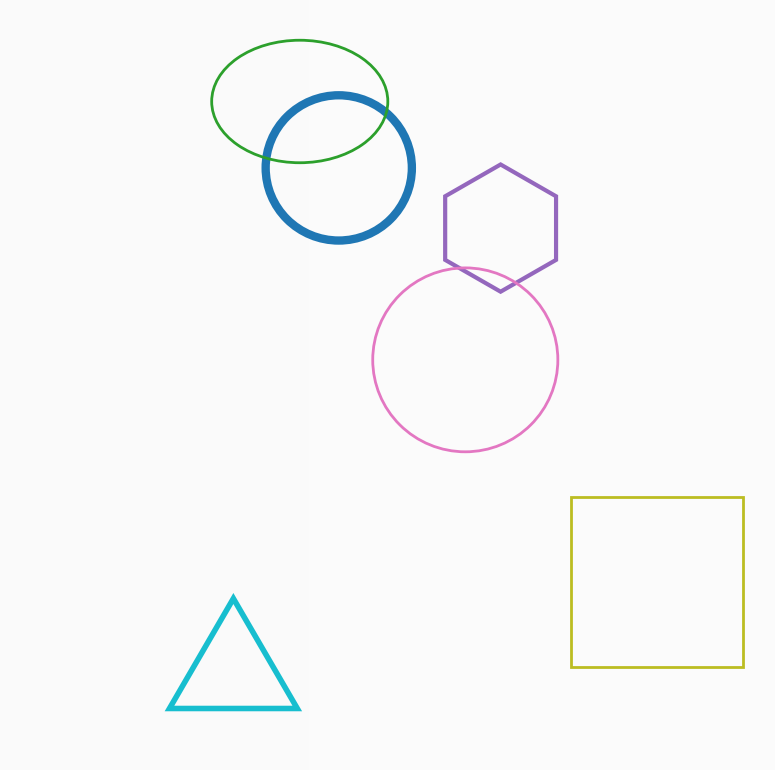[{"shape": "circle", "thickness": 3, "radius": 0.47, "center": [0.437, 0.782]}, {"shape": "oval", "thickness": 1, "radius": 0.57, "center": [0.387, 0.868]}, {"shape": "hexagon", "thickness": 1.5, "radius": 0.41, "center": [0.646, 0.704]}, {"shape": "circle", "thickness": 1, "radius": 0.6, "center": [0.6, 0.533]}, {"shape": "square", "thickness": 1, "radius": 0.55, "center": [0.848, 0.244]}, {"shape": "triangle", "thickness": 2, "radius": 0.48, "center": [0.301, 0.127]}]